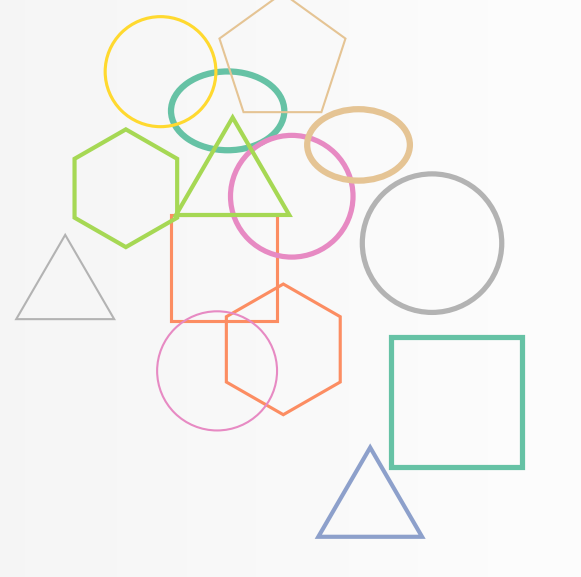[{"shape": "oval", "thickness": 3, "radius": 0.49, "center": [0.392, 0.807]}, {"shape": "square", "thickness": 2.5, "radius": 0.56, "center": [0.786, 0.303]}, {"shape": "square", "thickness": 1.5, "radius": 0.46, "center": [0.386, 0.535]}, {"shape": "hexagon", "thickness": 1.5, "radius": 0.57, "center": [0.487, 0.394]}, {"shape": "triangle", "thickness": 2, "radius": 0.52, "center": [0.637, 0.121]}, {"shape": "circle", "thickness": 1, "radius": 0.52, "center": [0.373, 0.357]}, {"shape": "circle", "thickness": 2.5, "radius": 0.53, "center": [0.502, 0.659]}, {"shape": "triangle", "thickness": 2, "radius": 0.56, "center": [0.4, 0.683]}, {"shape": "hexagon", "thickness": 2, "radius": 0.51, "center": [0.217, 0.673]}, {"shape": "circle", "thickness": 1.5, "radius": 0.48, "center": [0.276, 0.875]}, {"shape": "pentagon", "thickness": 1, "radius": 0.57, "center": [0.486, 0.897]}, {"shape": "oval", "thickness": 3, "radius": 0.44, "center": [0.617, 0.748]}, {"shape": "circle", "thickness": 2.5, "radius": 0.6, "center": [0.743, 0.578]}, {"shape": "triangle", "thickness": 1, "radius": 0.49, "center": [0.112, 0.495]}]